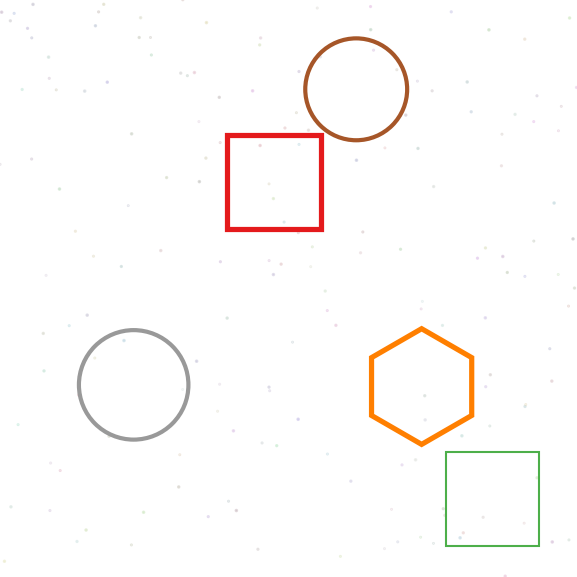[{"shape": "square", "thickness": 2.5, "radius": 0.41, "center": [0.474, 0.684]}, {"shape": "square", "thickness": 1, "radius": 0.4, "center": [0.853, 0.135]}, {"shape": "hexagon", "thickness": 2.5, "radius": 0.5, "center": [0.73, 0.33]}, {"shape": "circle", "thickness": 2, "radius": 0.44, "center": [0.617, 0.844]}, {"shape": "circle", "thickness": 2, "radius": 0.47, "center": [0.231, 0.333]}]